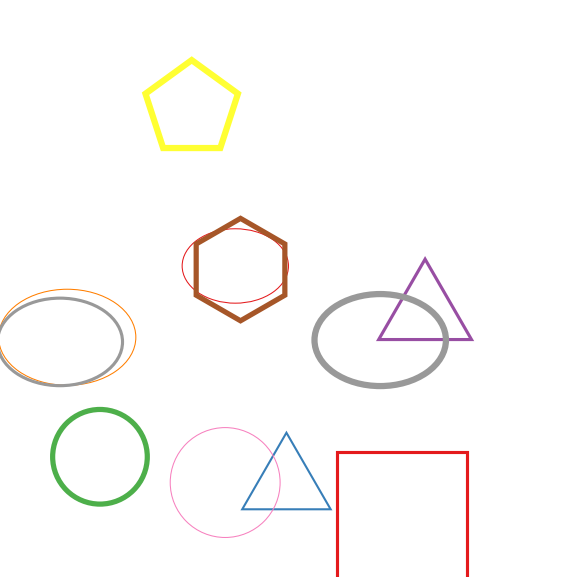[{"shape": "oval", "thickness": 0.5, "radius": 0.46, "center": [0.407, 0.539]}, {"shape": "square", "thickness": 1.5, "radius": 0.56, "center": [0.695, 0.104]}, {"shape": "triangle", "thickness": 1, "radius": 0.44, "center": [0.496, 0.161]}, {"shape": "circle", "thickness": 2.5, "radius": 0.41, "center": [0.173, 0.208]}, {"shape": "triangle", "thickness": 1.5, "radius": 0.46, "center": [0.736, 0.458]}, {"shape": "oval", "thickness": 0.5, "radius": 0.59, "center": [0.116, 0.415]}, {"shape": "pentagon", "thickness": 3, "radius": 0.42, "center": [0.332, 0.811]}, {"shape": "hexagon", "thickness": 2.5, "radius": 0.44, "center": [0.416, 0.532]}, {"shape": "circle", "thickness": 0.5, "radius": 0.48, "center": [0.39, 0.164]}, {"shape": "oval", "thickness": 1.5, "radius": 0.54, "center": [0.104, 0.407]}, {"shape": "oval", "thickness": 3, "radius": 0.57, "center": [0.658, 0.41]}]